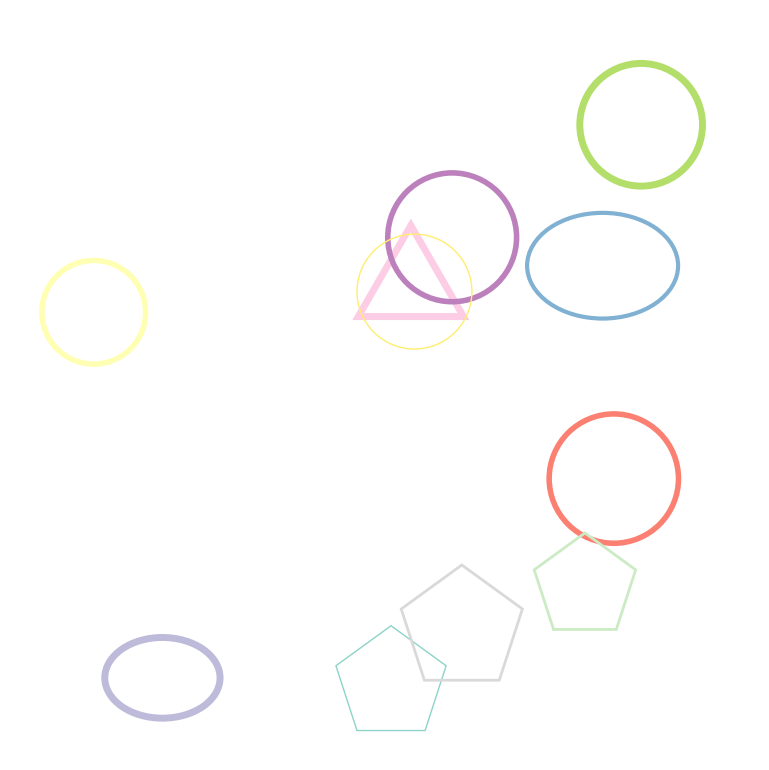[{"shape": "pentagon", "thickness": 0.5, "radius": 0.38, "center": [0.508, 0.112]}, {"shape": "circle", "thickness": 2, "radius": 0.34, "center": [0.122, 0.594]}, {"shape": "oval", "thickness": 2.5, "radius": 0.37, "center": [0.211, 0.12]}, {"shape": "circle", "thickness": 2, "radius": 0.42, "center": [0.797, 0.378]}, {"shape": "oval", "thickness": 1.5, "radius": 0.49, "center": [0.783, 0.655]}, {"shape": "circle", "thickness": 2.5, "radius": 0.4, "center": [0.833, 0.838]}, {"shape": "triangle", "thickness": 2.5, "radius": 0.39, "center": [0.534, 0.628]}, {"shape": "pentagon", "thickness": 1, "radius": 0.41, "center": [0.6, 0.184]}, {"shape": "circle", "thickness": 2, "radius": 0.42, "center": [0.587, 0.692]}, {"shape": "pentagon", "thickness": 1, "radius": 0.35, "center": [0.76, 0.239]}, {"shape": "circle", "thickness": 0.5, "radius": 0.37, "center": [0.538, 0.621]}]